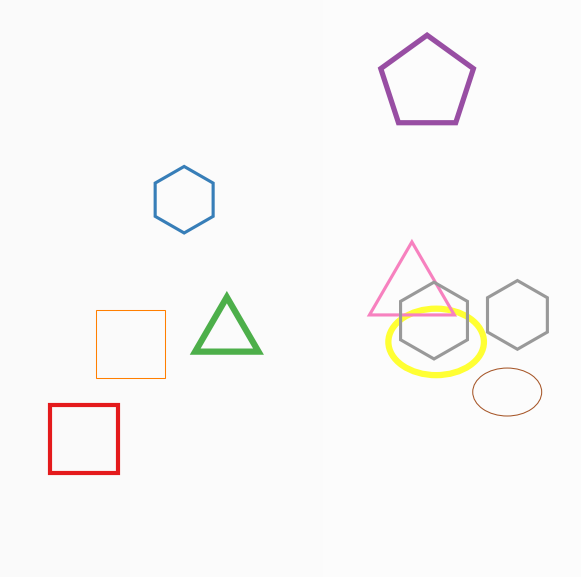[{"shape": "square", "thickness": 2, "radius": 0.29, "center": [0.144, 0.239]}, {"shape": "hexagon", "thickness": 1.5, "radius": 0.29, "center": [0.317, 0.653]}, {"shape": "triangle", "thickness": 3, "radius": 0.31, "center": [0.39, 0.422]}, {"shape": "pentagon", "thickness": 2.5, "radius": 0.42, "center": [0.735, 0.854]}, {"shape": "square", "thickness": 0.5, "radius": 0.29, "center": [0.224, 0.403]}, {"shape": "oval", "thickness": 3, "radius": 0.41, "center": [0.75, 0.407]}, {"shape": "oval", "thickness": 0.5, "radius": 0.3, "center": [0.873, 0.32]}, {"shape": "triangle", "thickness": 1.5, "radius": 0.42, "center": [0.709, 0.496]}, {"shape": "hexagon", "thickness": 1.5, "radius": 0.33, "center": [0.747, 0.444]}, {"shape": "hexagon", "thickness": 1.5, "radius": 0.3, "center": [0.89, 0.454]}]